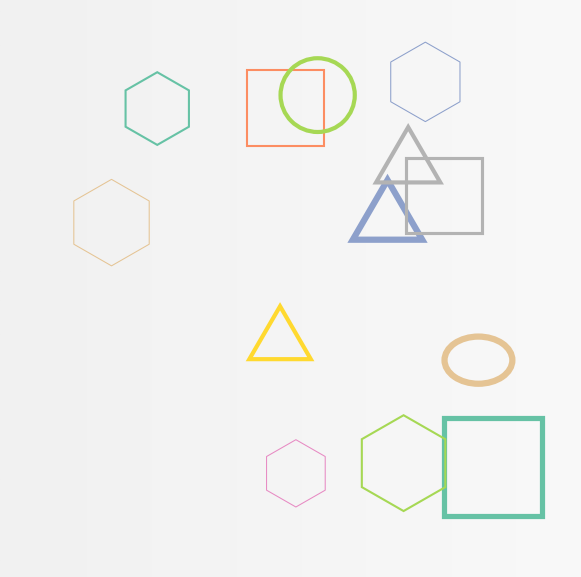[{"shape": "square", "thickness": 2.5, "radius": 0.42, "center": [0.848, 0.19]}, {"shape": "hexagon", "thickness": 1, "radius": 0.31, "center": [0.271, 0.811]}, {"shape": "square", "thickness": 1, "radius": 0.33, "center": [0.491, 0.812]}, {"shape": "triangle", "thickness": 3, "radius": 0.34, "center": [0.667, 0.619]}, {"shape": "hexagon", "thickness": 0.5, "radius": 0.34, "center": [0.732, 0.857]}, {"shape": "hexagon", "thickness": 0.5, "radius": 0.29, "center": [0.509, 0.179]}, {"shape": "circle", "thickness": 2, "radius": 0.32, "center": [0.547, 0.834]}, {"shape": "hexagon", "thickness": 1, "radius": 0.41, "center": [0.694, 0.197]}, {"shape": "triangle", "thickness": 2, "radius": 0.31, "center": [0.482, 0.408]}, {"shape": "oval", "thickness": 3, "radius": 0.29, "center": [0.823, 0.375]}, {"shape": "hexagon", "thickness": 0.5, "radius": 0.37, "center": [0.192, 0.614]}, {"shape": "triangle", "thickness": 2, "radius": 0.32, "center": [0.702, 0.715]}, {"shape": "square", "thickness": 1.5, "radius": 0.32, "center": [0.764, 0.66]}]